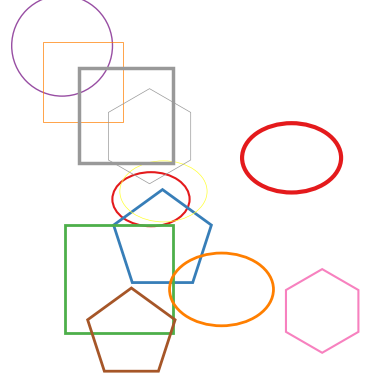[{"shape": "oval", "thickness": 3, "radius": 0.64, "center": [0.757, 0.59]}, {"shape": "oval", "thickness": 1.5, "radius": 0.5, "center": [0.392, 0.483]}, {"shape": "pentagon", "thickness": 2, "radius": 0.67, "center": [0.422, 0.374]}, {"shape": "square", "thickness": 2, "radius": 0.7, "center": [0.308, 0.276]}, {"shape": "circle", "thickness": 1, "radius": 0.65, "center": [0.161, 0.881]}, {"shape": "square", "thickness": 0.5, "radius": 0.52, "center": [0.216, 0.787]}, {"shape": "oval", "thickness": 2, "radius": 0.67, "center": [0.575, 0.248]}, {"shape": "oval", "thickness": 0.5, "radius": 0.57, "center": [0.425, 0.503]}, {"shape": "pentagon", "thickness": 2, "radius": 0.6, "center": [0.341, 0.132]}, {"shape": "hexagon", "thickness": 1.5, "radius": 0.54, "center": [0.837, 0.192]}, {"shape": "hexagon", "thickness": 0.5, "radius": 0.62, "center": [0.388, 0.646]}, {"shape": "square", "thickness": 2.5, "radius": 0.61, "center": [0.328, 0.7]}]